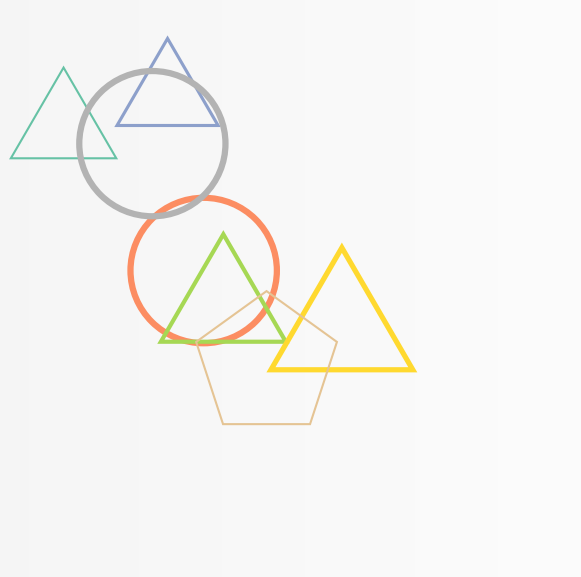[{"shape": "triangle", "thickness": 1, "radius": 0.52, "center": [0.109, 0.777]}, {"shape": "circle", "thickness": 3, "radius": 0.63, "center": [0.35, 0.531]}, {"shape": "triangle", "thickness": 1.5, "radius": 0.5, "center": [0.288, 0.832]}, {"shape": "triangle", "thickness": 2, "radius": 0.62, "center": [0.384, 0.469]}, {"shape": "triangle", "thickness": 2.5, "radius": 0.7, "center": [0.588, 0.429]}, {"shape": "pentagon", "thickness": 1, "radius": 0.64, "center": [0.459, 0.368]}, {"shape": "circle", "thickness": 3, "radius": 0.63, "center": [0.262, 0.75]}]